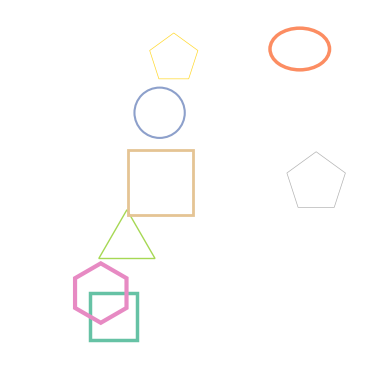[{"shape": "square", "thickness": 2.5, "radius": 0.3, "center": [0.294, 0.179]}, {"shape": "oval", "thickness": 2.5, "radius": 0.39, "center": [0.779, 0.873]}, {"shape": "circle", "thickness": 1.5, "radius": 0.33, "center": [0.415, 0.707]}, {"shape": "hexagon", "thickness": 3, "radius": 0.39, "center": [0.262, 0.239]}, {"shape": "triangle", "thickness": 1, "radius": 0.42, "center": [0.33, 0.371]}, {"shape": "pentagon", "thickness": 0.5, "radius": 0.33, "center": [0.451, 0.849]}, {"shape": "square", "thickness": 2, "radius": 0.42, "center": [0.416, 0.526]}, {"shape": "pentagon", "thickness": 0.5, "radius": 0.4, "center": [0.821, 0.526]}]